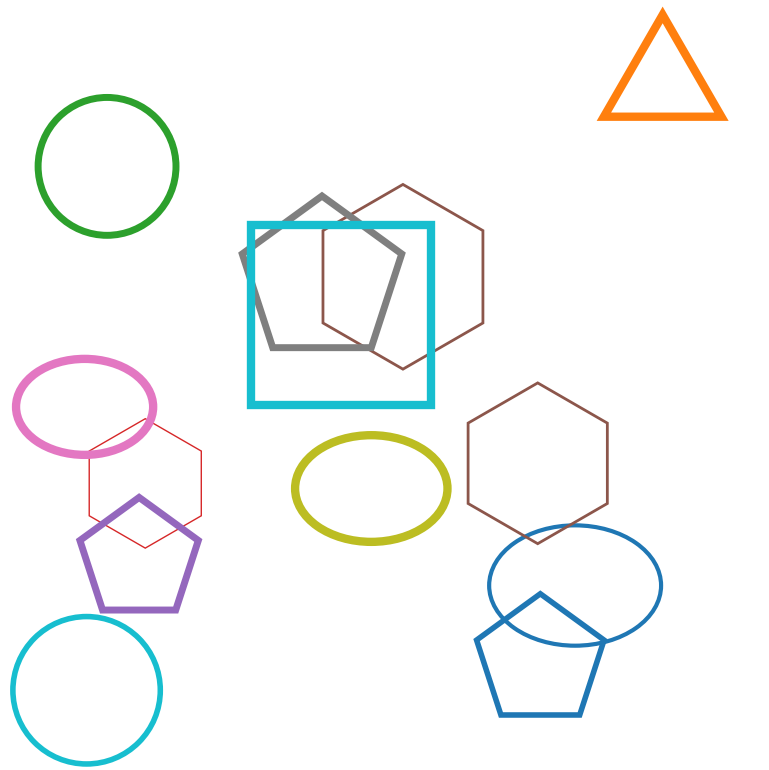[{"shape": "oval", "thickness": 1.5, "radius": 0.56, "center": [0.747, 0.24]}, {"shape": "pentagon", "thickness": 2, "radius": 0.44, "center": [0.702, 0.142]}, {"shape": "triangle", "thickness": 3, "radius": 0.44, "center": [0.861, 0.892]}, {"shape": "circle", "thickness": 2.5, "radius": 0.45, "center": [0.139, 0.784]}, {"shape": "hexagon", "thickness": 0.5, "radius": 0.42, "center": [0.189, 0.372]}, {"shape": "pentagon", "thickness": 2.5, "radius": 0.4, "center": [0.181, 0.273]}, {"shape": "hexagon", "thickness": 1, "radius": 0.6, "center": [0.523, 0.641]}, {"shape": "hexagon", "thickness": 1, "radius": 0.52, "center": [0.698, 0.398]}, {"shape": "oval", "thickness": 3, "radius": 0.45, "center": [0.11, 0.472]}, {"shape": "pentagon", "thickness": 2.5, "radius": 0.54, "center": [0.418, 0.637]}, {"shape": "oval", "thickness": 3, "radius": 0.49, "center": [0.482, 0.366]}, {"shape": "circle", "thickness": 2, "radius": 0.48, "center": [0.112, 0.104]}, {"shape": "square", "thickness": 3, "radius": 0.58, "center": [0.443, 0.591]}]